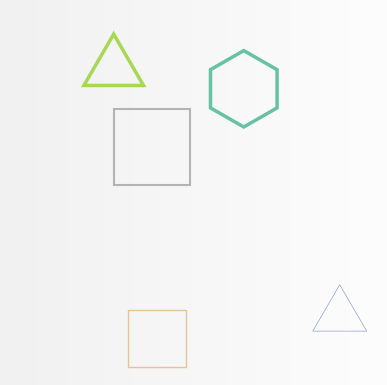[{"shape": "hexagon", "thickness": 2.5, "radius": 0.5, "center": [0.629, 0.769]}, {"shape": "triangle", "thickness": 0.5, "radius": 0.4, "center": [0.877, 0.18]}, {"shape": "triangle", "thickness": 2.5, "radius": 0.44, "center": [0.293, 0.822]}, {"shape": "square", "thickness": 1, "radius": 0.37, "center": [0.405, 0.121]}, {"shape": "square", "thickness": 1.5, "radius": 0.49, "center": [0.393, 0.618]}]